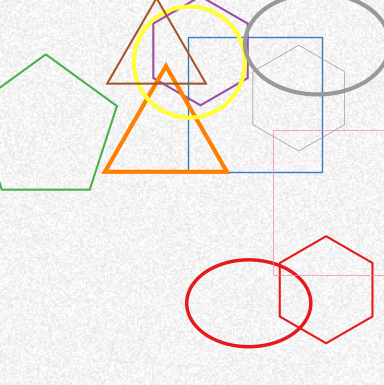[{"shape": "hexagon", "thickness": 1.5, "radius": 0.7, "center": [0.847, 0.247]}, {"shape": "oval", "thickness": 2.5, "radius": 0.81, "center": [0.646, 0.212]}, {"shape": "square", "thickness": 1, "radius": 0.87, "center": [0.662, 0.729]}, {"shape": "pentagon", "thickness": 1.5, "radius": 0.97, "center": [0.119, 0.665]}, {"shape": "hexagon", "thickness": 1.5, "radius": 0.71, "center": [0.521, 0.868]}, {"shape": "triangle", "thickness": 3, "radius": 0.91, "center": [0.431, 0.645]}, {"shape": "circle", "thickness": 3, "radius": 0.72, "center": [0.492, 0.839]}, {"shape": "triangle", "thickness": 1.5, "radius": 0.74, "center": [0.407, 0.857]}, {"shape": "square", "thickness": 0.5, "radius": 0.95, "center": [0.898, 0.474]}, {"shape": "hexagon", "thickness": 0.5, "radius": 0.69, "center": [0.776, 0.745]}, {"shape": "oval", "thickness": 3, "radius": 0.94, "center": [0.824, 0.886]}]